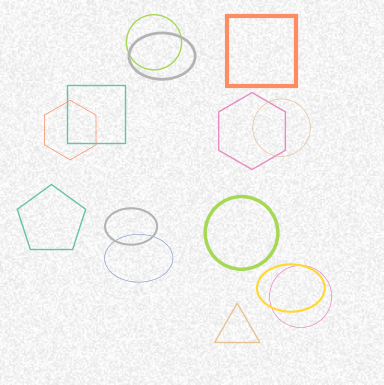[{"shape": "square", "thickness": 1, "radius": 0.38, "center": [0.249, 0.704]}, {"shape": "pentagon", "thickness": 1, "radius": 0.47, "center": [0.134, 0.427]}, {"shape": "hexagon", "thickness": 0.5, "radius": 0.39, "center": [0.182, 0.662]}, {"shape": "square", "thickness": 3, "radius": 0.45, "center": [0.68, 0.868]}, {"shape": "oval", "thickness": 0.5, "radius": 0.44, "center": [0.36, 0.329]}, {"shape": "hexagon", "thickness": 1, "radius": 0.5, "center": [0.655, 0.66]}, {"shape": "circle", "thickness": 0.5, "radius": 0.4, "center": [0.781, 0.23]}, {"shape": "circle", "thickness": 2.5, "radius": 0.47, "center": [0.627, 0.395]}, {"shape": "circle", "thickness": 1, "radius": 0.36, "center": [0.4, 0.89]}, {"shape": "oval", "thickness": 1.5, "radius": 0.44, "center": [0.756, 0.252]}, {"shape": "circle", "thickness": 0.5, "radius": 0.37, "center": [0.731, 0.668]}, {"shape": "triangle", "thickness": 1, "radius": 0.34, "center": [0.616, 0.144]}, {"shape": "oval", "thickness": 2, "radius": 0.43, "center": [0.421, 0.854]}, {"shape": "oval", "thickness": 1.5, "radius": 0.34, "center": [0.341, 0.412]}]